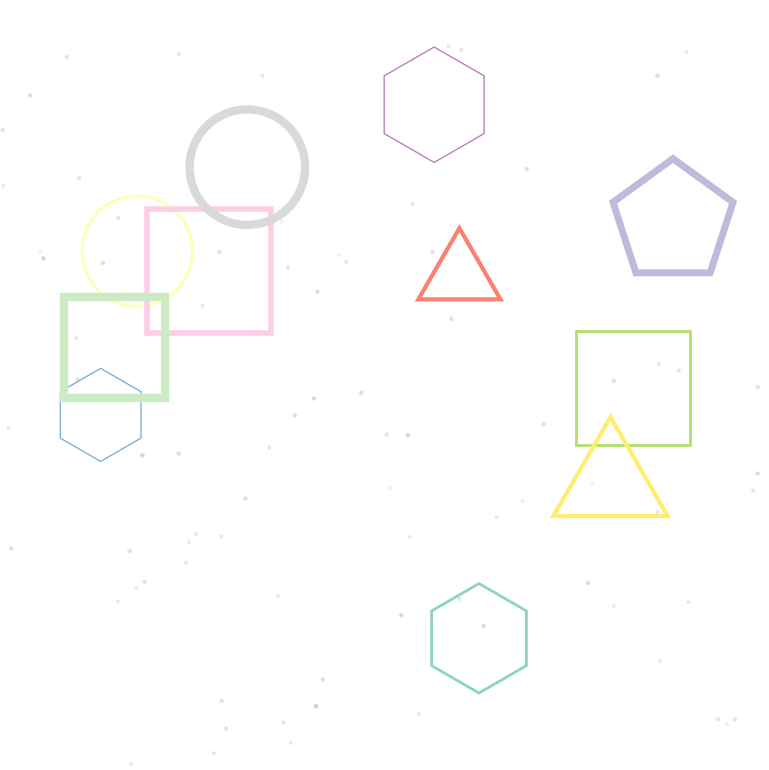[{"shape": "hexagon", "thickness": 1, "radius": 0.36, "center": [0.622, 0.171]}, {"shape": "circle", "thickness": 1, "radius": 0.36, "center": [0.178, 0.674]}, {"shape": "pentagon", "thickness": 2.5, "radius": 0.41, "center": [0.874, 0.712]}, {"shape": "triangle", "thickness": 1.5, "radius": 0.31, "center": [0.597, 0.642]}, {"shape": "hexagon", "thickness": 0.5, "radius": 0.3, "center": [0.131, 0.461]}, {"shape": "square", "thickness": 1, "radius": 0.37, "center": [0.822, 0.496]}, {"shape": "square", "thickness": 2, "radius": 0.4, "center": [0.271, 0.649]}, {"shape": "circle", "thickness": 3, "radius": 0.38, "center": [0.321, 0.783]}, {"shape": "hexagon", "thickness": 0.5, "radius": 0.37, "center": [0.564, 0.864]}, {"shape": "square", "thickness": 3, "radius": 0.33, "center": [0.149, 0.548]}, {"shape": "triangle", "thickness": 1.5, "radius": 0.43, "center": [0.793, 0.373]}]